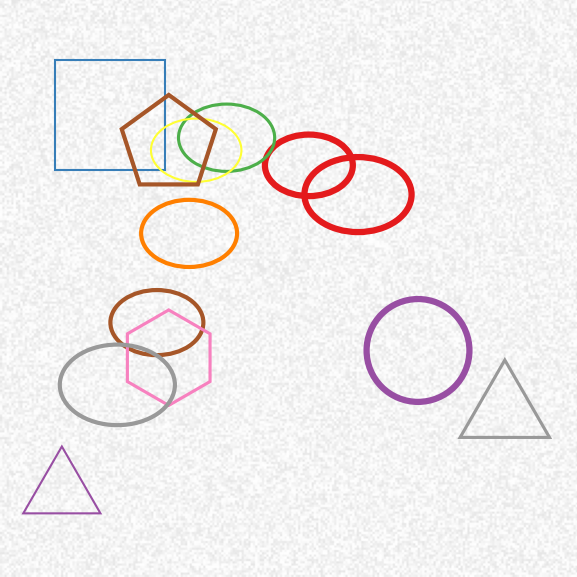[{"shape": "oval", "thickness": 3, "radius": 0.46, "center": [0.62, 0.662]}, {"shape": "oval", "thickness": 3, "radius": 0.38, "center": [0.535, 0.713]}, {"shape": "square", "thickness": 1, "radius": 0.48, "center": [0.191, 0.8]}, {"shape": "oval", "thickness": 1.5, "radius": 0.42, "center": [0.392, 0.761]}, {"shape": "circle", "thickness": 3, "radius": 0.45, "center": [0.724, 0.392]}, {"shape": "triangle", "thickness": 1, "radius": 0.39, "center": [0.107, 0.149]}, {"shape": "oval", "thickness": 2, "radius": 0.42, "center": [0.327, 0.595]}, {"shape": "oval", "thickness": 1, "radius": 0.39, "center": [0.34, 0.739]}, {"shape": "pentagon", "thickness": 2, "radius": 0.43, "center": [0.292, 0.749]}, {"shape": "oval", "thickness": 2, "radius": 0.4, "center": [0.272, 0.441]}, {"shape": "hexagon", "thickness": 1.5, "radius": 0.41, "center": [0.292, 0.38]}, {"shape": "oval", "thickness": 2, "radius": 0.5, "center": [0.203, 0.333]}, {"shape": "triangle", "thickness": 1.5, "radius": 0.45, "center": [0.874, 0.286]}]